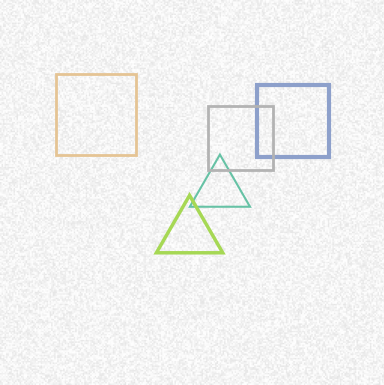[{"shape": "triangle", "thickness": 1.5, "radius": 0.45, "center": [0.571, 0.508]}, {"shape": "square", "thickness": 3, "radius": 0.47, "center": [0.76, 0.685]}, {"shape": "triangle", "thickness": 2.5, "radius": 0.5, "center": [0.492, 0.393]}, {"shape": "square", "thickness": 2, "radius": 0.52, "center": [0.249, 0.702]}, {"shape": "square", "thickness": 2, "radius": 0.42, "center": [0.625, 0.641]}]